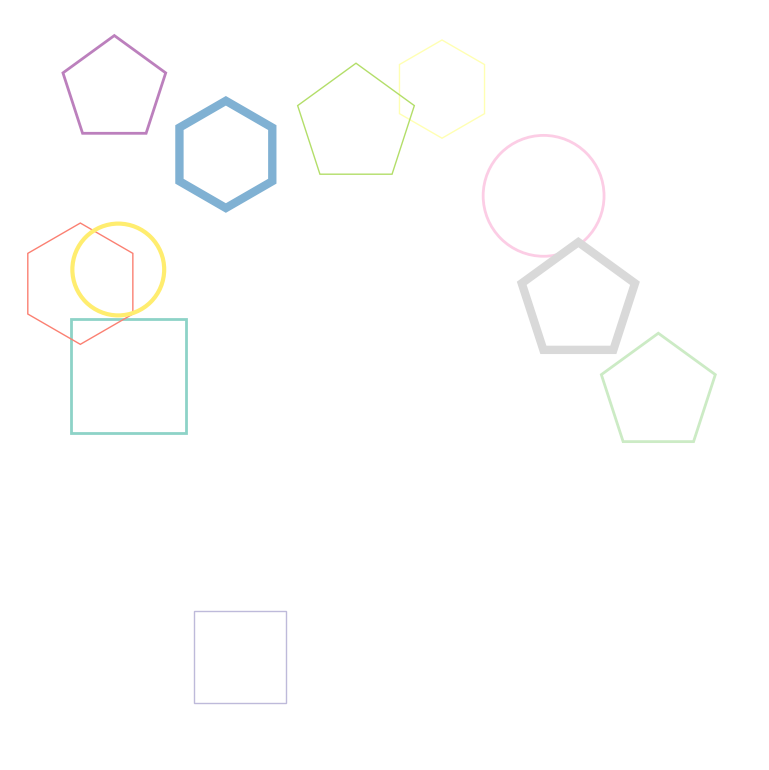[{"shape": "square", "thickness": 1, "radius": 0.37, "center": [0.167, 0.512]}, {"shape": "hexagon", "thickness": 0.5, "radius": 0.32, "center": [0.574, 0.884]}, {"shape": "square", "thickness": 0.5, "radius": 0.3, "center": [0.312, 0.147]}, {"shape": "hexagon", "thickness": 0.5, "radius": 0.39, "center": [0.104, 0.632]}, {"shape": "hexagon", "thickness": 3, "radius": 0.35, "center": [0.293, 0.799]}, {"shape": "pentagon", "thickness": 0.5, "radius": 0.4, "center": [0.462, 0.838]}, {"shape": "circle", "thickness": 1, "radius": 0.39, "center": [0.706, 0.746]}, {"shape": "pentagon", "thickness": 3, "radius": 0.39, "center": [0.751, 0.608]}, {"shape": "pentagon", "thickness": 1, "radius": 0.35, "center": [0.148, 0.884]}, {"shape": "pentagon", "thickness": 1, "radius": 0.39, "center": [0.855, 0.489]}, {"shape": "circle", "thickness": 1.5, "radius": 0.3, "center": [0.154, 0.65]}]